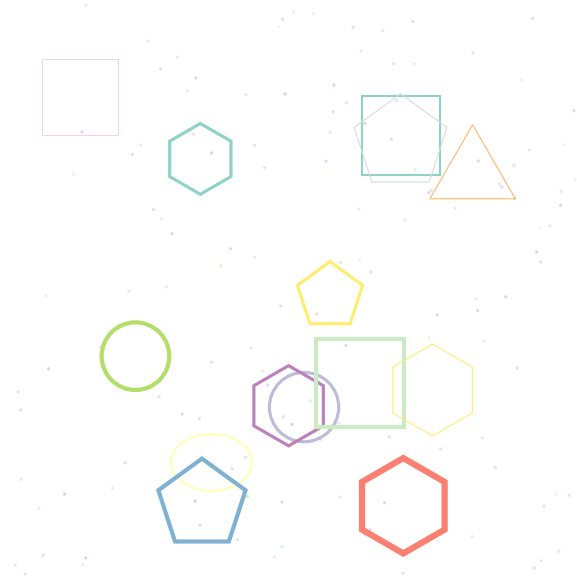[{"shape": "square", "thickness": 1, "radius": 0.34, "center": [0.695, 0.765]}, {"shape": "hexagon", "thickness": 1.5, "radius": 0.31, "center": [0.347, 0.724]}, {"shape": "oval", "thickness": 1, "radius": 0.35, "center": [0.366, 0.198]}, {"shape": "circle", "thickness": 1.5, "radius": 0.3, "center": [0.527, 0.294]}, {"shape": "hexagon", "thickness": 3, "radius": 0.41, "center": [0.698, 0.123]}, {"shape": "pentagon", "thickness": 2, "radius": 0.4, "center": [0.35, 0.126]}, {"shape": "triangle", "thickness": 0.5, "radius": 0.43, "center": [0.818, 0.698]}, {"shape": "circle", "thickness": 2, "radius": 0.29, "center": [0.235, 0.382]}, {"shape": "square", "thickness": 0.5, "radius": 0.33, "center": [0.138, 0.832]}, {"shape": "pentagon", "thickness": 0.5, "radius": 0.42, "center": [0.694, 0.752]}, {"shape": "hexagon", "thickness": 1.5, "radius": 0.35, "center": [0.5, 0.297]}, {"shape": "square", "thickness": 2, "radius": 0.38, "center": [0.623, 0.335]}, {"shape": "pentagon", "thickness": 1.5, "radius": 0.3, "center": [0.571, 0.487]}, {"shape": "hexagon", "thickness": 0.5, "radius": 0.4, "center": [0.749, 0.324]}]